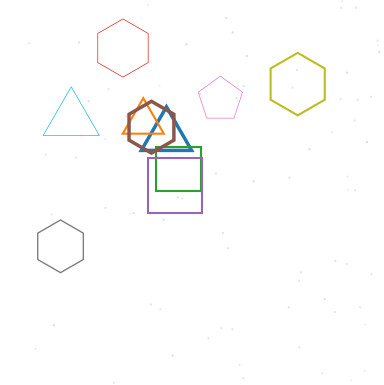[{"shape": "triangle", "thickness": 2.5, "radius": 0.38, "center": [0.432, 0.647]}, {"shape": "triangle", "thickness": 1.5, "radius": 0.31, "center": [0.372, 0.684]}, {"shape": "square", "thickness": 1.5, "radius": 0.29, "center": [0.463, 0.561]}, {"shape": "hexagon", "thickness": 0.5, "radius": 0.38, "center": [0.319, 0.875]}, {"shape": "square", "thickness": 1.5, "radius": 0.35, "center": [0.456, 0.518]}, {"shape": "hexagon", "thickness": 2.5, "radius": 0.34, "center": [0.393, 0.67]}, {"shape": "pentagon", "thickness": 0.5, "radius": 0.3, "center": [0.572, 0.742]}, {"shape": "hexagon", "thickness": 1, "radius": 0.34, "center": [0.157, 0.36]}, {"shape": "hexagon", "thickness": 1.5, "radius": 0.41, "center": [0.773, 0.782]}, {"shape": "triangle", "thickness": 0.5, "radius": 0.42, "center": [0.185, 0.69]}]